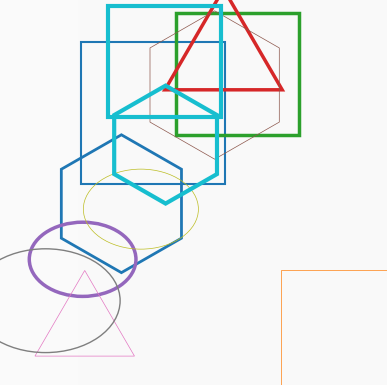[{"shape": "square", "thickness": 1.5, "radius": 0.92, "center": [0.395, 0.706]}, {"shape": "hexagon", "thickness": 2, "radius": 0.9, "center": [0.313, 0.471]}, {"shape": "square", "thickness": 0.5, "radius": 0.8, "center": [0.884, 0.141]}, {"shape": "square", "thickness": 2.5, "radius": 0.79, "center": [0.613, 0.808]}, {"shape": "triangle", "thickness": 2.5, "radius": 0.87, "center": [0.577, 0.854]}, {"shape": "oval", "thickness": 2.5, "radius": 0.69, "center": [0.213, 0.326]}, {"shape": "hexagon", "thickness": 0.5, "radius": 0.96, "center": [0.554, 0.779]}, {"shape": "triangle", "thickness": 0.5, "radius": 0.74, "center": [0.219, 0.149]}, {"shape": "oval", "thickness": 1, "radius": 0.96, "center": [0.117, 0.219]}, {"shape": "oval", "thickness": 0.5, "radius": 0.74, "center": [0.364, 0.457]}, {"shape": "square", "thickness": 3, "radius": 0.73, "center": [0.425, 0.84]}, {"shape": "hexagon", "thickness": 3, "radius": 0.77, "center": [0.427, 0.624]}]